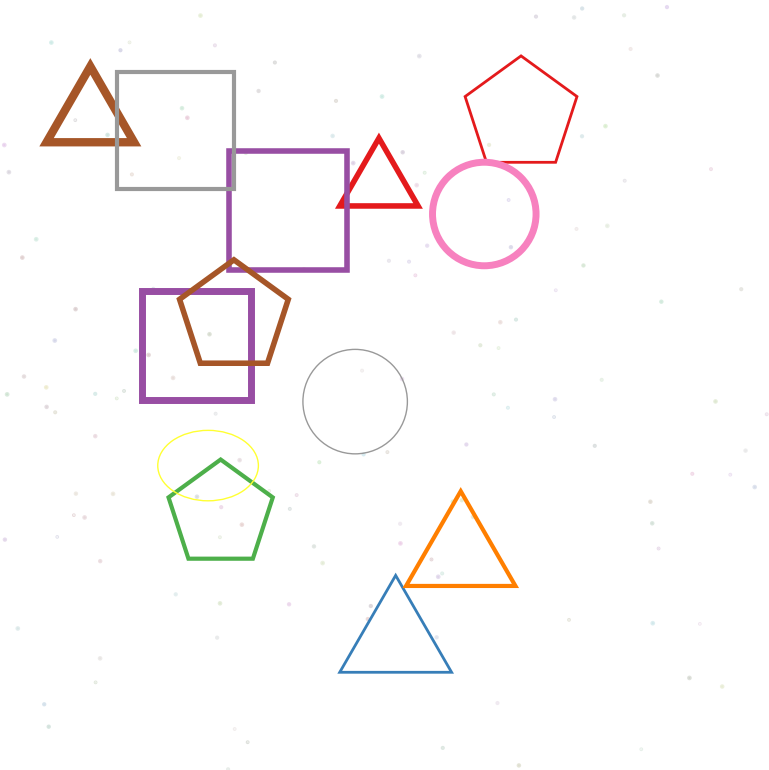[{"shape": "pentagon", "thickness": 1, "radius": 0.38, "center": [0.677, 0.851]}, {"shape": "triangle", "thickness": 2, "radius": 0.29, "center": [0.492, 0.762]}, {"shape": "triangle", "thickness": 1, "radius": 0.42, "center": [0.514, 0.169]}, {"shape": "pentagon", "thickness": 1.5, "radius": 0.36, "center": [0.287, 0.332]}, {"shape": "square", "thickness": 2, "radius": 0.39, "center": [0.374, 0.726]}, {"shape": "square", "thickness": 2.5, "radius": 0.35, "center": [0.255, 0.551]}, {"shape": "triangle", "thickness": 1.5, "radius": 0.41, "center": [0.598, 0.28]}, {"shape": "oval", "thickness": 0.5, "radius": 0.33, "center": [0.27, 0.395]}, {"shape": "triangle", "thickness": 3, "radius": 0.33, "center": [0.117, 0.848]}, {"shape": "pentagon", "thickness": 2, "radius": 0.37, "center": [0.304, 0.588]}, {"shape": "circle", "thickness": 2.5, "radius": 0.34, "center": [0.629, 0.722]}, {"shape": "circle", "thickness": 0.5, "radius": 0.34, "center": [0.461, 0.478]}, {"shape": "square", "thickness": 1.5, "radius": 0.38, "center": [0.228, 0.831]}]